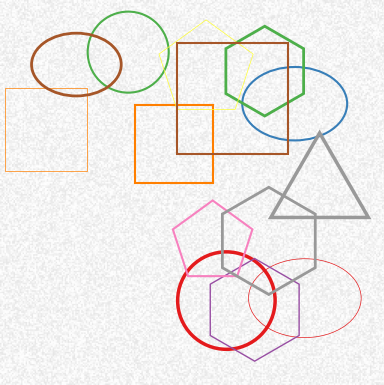[{"shape": "oval", "thickness": 0.5, "radius": 0.73, "center": [0.792, 0.226]}, {"shape": "circle", "thickness": 2.5, "radius": 0.63, "center": [0.588, 0.219]}, {"shape": "oval", "thickness": 1.5, "radius": 0.68, "center": [0.765, 0.731]}, {"shape": "circle", "thickness": 1.5, "radius": 0.53, "center": [0.333, 0.865]}, {"shape": "hexagon", "thickness": 2, "radius": 0.58, "center": [0.688, 0.815]}, {"shape": "hexagon", "thickness": 1, "radius": 0.67, "center": [0.662, 0.195]}, {"shape": "square", "thickness": 0.5, "radius": 0.53, "center": [0.12, 0.664]}, {"shape": "square", "thickness": 1.5, "radius": 0.5, "center": [0.453, 0.626]}, {"shape": "pentagon", "thickness": 0.5, "radius": 0.64, "center": [0.535, 0.82]}, {"shape": "oval", "thickness": 2, "radius": 0.58, "center": [0.198, 0.832]}, {"shape": "square", "thickness": 1.5, "radius": 0.72, "center": [0.605, 0.745]}, {"shape": "pentagon", "thickness": 1.5, "radius": 0.54, "center": [0.552, 0.371]}, {"shape": "hexagon", "thickness": 2, "radius": 0.7, "center": [0.698, 0.374]}, {"shape": "triangle", "thickness": 2.5, "radius": 0.73, "center": [0.83, 0.508]}]